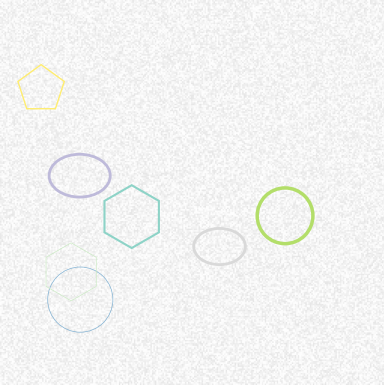[{"shape": "hexagon", "thickness": 1.5, "radius": 0.41, "center": [0.342, 0.437]}, {"shape": "oval", "thickness": 2, "radius": 0.4, "center": [0.207, 0.544]}, {"shape": "circle", "thickness": 0.5, "radius": 0.42, "center": [0.209, 0.222]}, {"shape": "circle", "thickness": 2.5, "radius": 0.36, "center": [0.74, 0.44]}, {"shape": "oval", "thickness": 2, "radius": 0.34, "center": [0.57, 0.36]}, {"shape": "hexagon", "thickness": 0.5, "radius": 0.38, "center": [0.185, 0.294]}, {"shape": "pentagon", "thickness": 1, "radius": 0.32, "center": [0.107, 0.769]}]